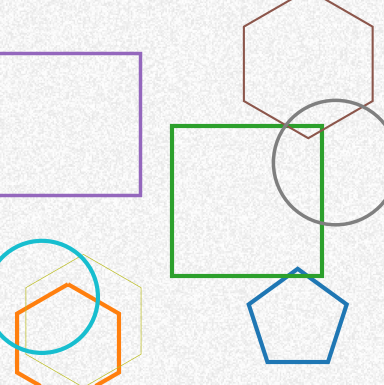[{"shape": "pentagon", "thickness": 3, "radius": 0.67, "center": [0.773, 0.168]}, {"shape": "hexagon", "thickness": 3, "radius": 0.76, "center": [0.177, 0.109]}, {"shape": "square", "thickness": 3, "radius": 0.98, "center": [0.642, 0.478]}, {"shape": "square", "thickness": 2.5, "radius": 0.93, "center": [0.179, 0.678]}, {"shape": "hexagon", "thickness": 1.5, "radius": 0.97, "center": [0.801, 0.834]}, {"shape": "circle", "thickness": 2.5, "radius": 0.81, "center": [0.872, 0.578]}, {"shape": "hexagon", "thickness": 0.5, "radius": 0.86, "center": [0.217, 0.166]}, {"shape": "circle", "thickness": 3, "radius": 0.73, "center": [0.109, 0.229]}]